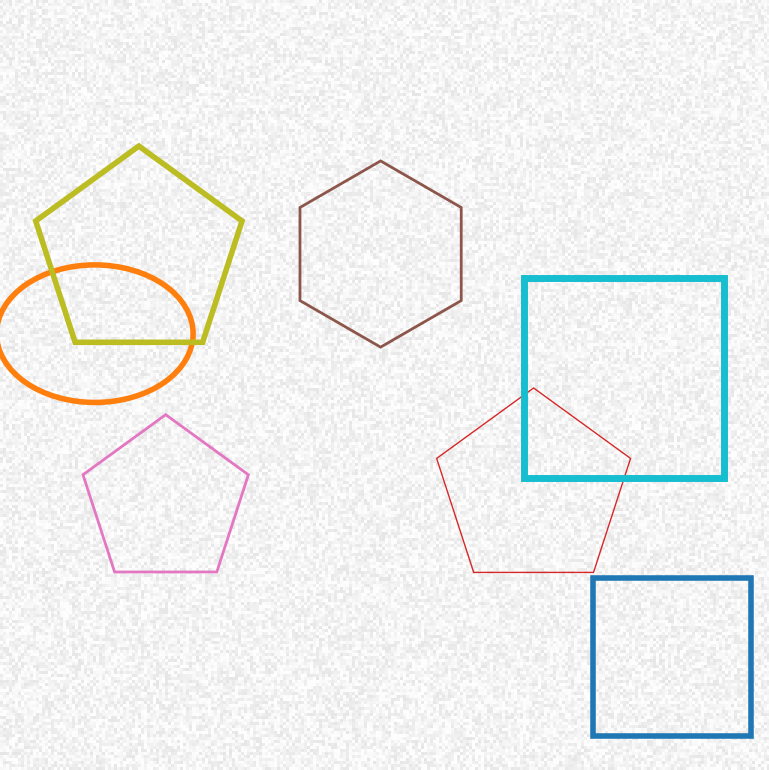[{"shape": "square", "thickness": 2, "radius": 0.51, "center": [0.873, 0.147]}, {"shape": "oval", "thickness": 2, "radius": 0.64, "center": [0.123, 0.567]}, {"shape": "pentagon", "thickness": 0.5, "radius": 0.66, "center": [0.693, 0.364]}, {"shape": "hexagon", "thickness": 1, "radius": 0.6, "center": [0.494, 0.67]}, {"shape": "pentagon", "thickness": 1, "radius": 0.56, "center": [0.215, 0.349]}, {"shape": "pentagon", "thickness": 2, "radius": 0.7, "center": [0.18, 0.669]}, {"shape": "square", "thickness": 2.5, "radius": 0.65, "center": [0.81, 0.51]}]